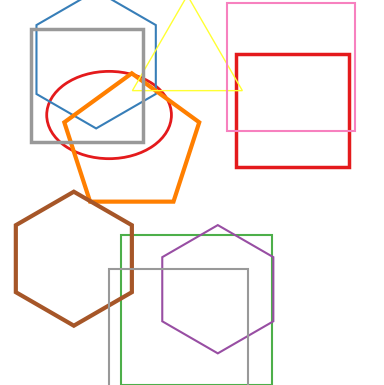[{"shape": "oval", "thickness": 2, "radius": 0.81, "center": [0.283, 0.701]}, {"shape": "square", "thickness": 2.5, "radius": 0.74, "center": [0.76, 0.713]}, {"shape": "hexagon", "thickness": 1.5, "radius": 0.89, "center": [0.25, 0.845]}, {"shape": "square", "thickness": 1.5, "radius": 0.98, "center": [0.51, 0.195]}, {"shape": "hexagon", "thickness": 1.5, "radius": 0.83, "center": [0.566, 0.249]}, {"shape": "pentagon", "thickness": 3, "radius": 0.92, "center": [0.342, 0.625]}, {"shape": "triangle", "thickness": 1, "radius": 0.82, "center": [0.487, 0.847]}, {"shape": "hexagon", "thickness": 3, "radius": 0.87, "center": [0.192, 0.328]}, {"shape": "square", "thickness": 1.5, "radius": 0.83, "center": [0.756, 0.827]}, {"shape": "square", "thickness": 1.5, "radius": 0.9, "center": [0.463, 0.121]}, {"shape": "square", "thickness": 2.5, "radius": 0.73, "center": [0.226, 0.777]}]